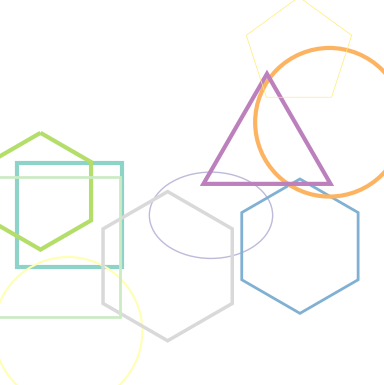[{"shape": "square", "thickness": 3, "radius": 0.68, "center": [0.18, 0.442]}, {"shape": "circle", "thickness": 1.5, "radius": 0.96, "center": [0.177, 0.14]}, {"shape": "oval", "thickness": 1, "radius": 0.8, "center": [0.548, 0.441]}, {"shape": "hexagon", "thickness": 2, "radius": 0.87, "center": [0.779, 0.361]}, {"shape": "circle", "thickness": 3, "radius": 0.97, "center": [0.856, 0.682]}, {"shape": "hexagon", "thickness": 3, "radius": 0.76, "center": [0.105, 0.503]}, {"shape": "hexagon", "thickness": 2.5, "radius": 0.97, "center": [0.435, 0.309]}, {"shape": "triangle", "thickness": 3, "radius": 0.95, "center": [0.693, 0.618]}, {"shape": "square", "thickness": 2, "radius": 0.91, "center": [0.13, 0.359]}, {"shape": "pentagon", "thickness": 0.5, "radius": 0.72, "center": [0.777, 0.864]}]